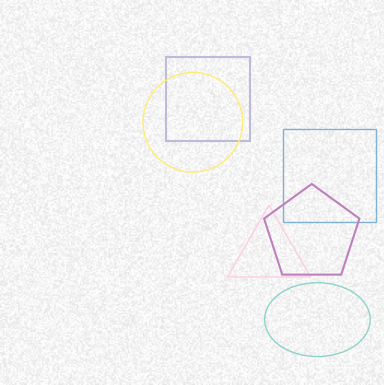[{"shape": "oval", "thickness": 1, "radius": 0.69, "center": [0.825, 0.17]}, {"shape": "square", "thickness": 1.5, "radius": 0.55, "center": [0.54, 0.743]}, {"shape": "square", "thickness": 1, "radius": 0.6, "center": [0.855, 0.545]}, {"shape": "triangle", "thickness": 1, "radius": 0.62, "center": [0.699, 0.343]}, {"shape": "pentagon", "thickness": 1.5, "radius": 0.65, "center": [0.81, 0.392]}, {"shape": "circle", "thickness": 1, "radius": 0.65, "center": [0.501, 0.682]}]